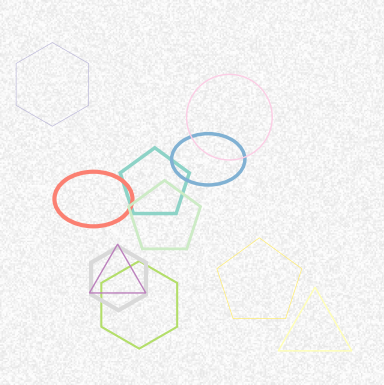[{"shape": "pentagon", "thickness": 2.5, "radius": 0.47, "center": [0.402, 0.522]}, {"shape": "triangle", "thickness": 1, "radius": 0.55, "center": [0.818, 0.144]}, {"shape": "hexagon", "thickness": 0.5, "radius": 0.54, "center": [0.136, 0.781]}, {"shape": "oval", "thickness": 3, "radius": 0.51, "center": [0.243, 0.483]}, {"shape": "oval", "thickness": 2.5, "radius": 0.48, "center": [0.541, 0.586]}, {"shape": "hexagon", "thickness": 1.5, "radius": 0.57, "center": [0.362, 0.208]}, {"shape": "circle", "thickness": 1, "radius": 0.56, "center": [0.596, 0.696]}, {"shape": "hexagon", "thickness": 3, "radius": 0.41, "center": [0.308, 0.276]}, {"shape": "triangle", "thickness": 1, "radius": 0.42, "center": [0.305, 0.281]}, {"shape": "pentagon", "thickness": 2, "radius": 0.49, "center": [0.427, 0.433]}, {"shape": "pentagon", "thickness": 0.5, "radius": 0.58, "center": [0.674, 0.266]}]